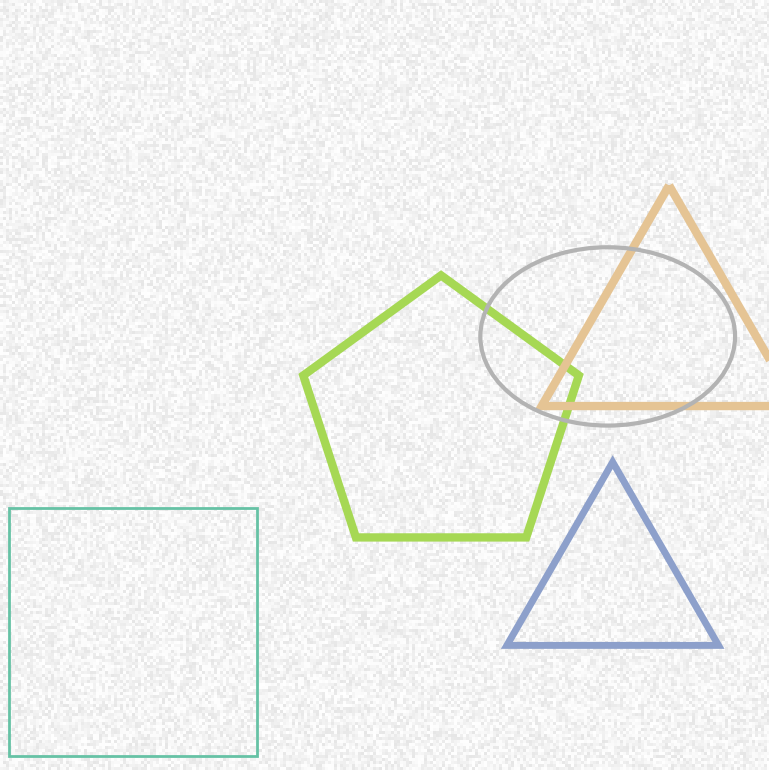[{"shape": "square", "thickness": 1, "radius": 0.81, "center": [0.172, 0.179]}, {"shape": "triangle", "thickness": 2.5, "radius": 0.79, "center": [0.796, 0.241]}, {"shape": "pentagon", "thickness": 3, "radius": 0.94, "center": [0.573, 0.454]}, {"shape": "triangle", "thickness": 3, "radius": 0.96, "center": [0.869, 0.568]}, {"shape": "oval", "thickness": 1.5, "radius": 0.83, "center": [0.789, 0.563]}]